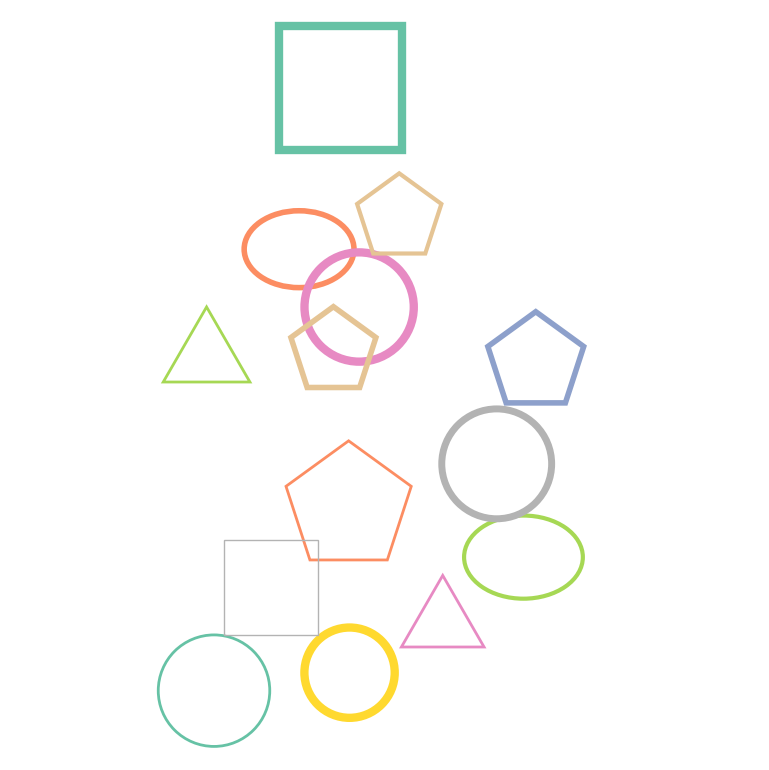[{"shape": "square", "thickness": 3, "radius": 0.4, "center": [0.442, 0.886]}, {"shape": "circle", "thickness": 1, "radius": 0.36, "center": [0.278, 0.103]}, {"shape": "pentagon", "thickness": 1, "radius": 0.43, "center": [0.453, 0.342]}, {"shape": "oval", "thickness": 2, "radius": 0.36, "center": [0.388, 0.676]}, {"shape": "pentagon", "thickness": 2, "radius": 0.33, "center": [0.696, 0.53]}, {"shape": "triangle", "thickness": 1, "radius": 0.31, "center": [0.575, 0.191]}, {"shape": "circle", "thickness": 3, "radius": 0.35, "center": [0.466, 0.601]}, {"shape": "triangle", "thickness": 1, "radius": 0.32, "center": [0.268, 0.536]}, {"shape": "oval", "thickness": 1.5, "radius": 0.39, "center": [0.68, 0.276]}, {"shape": "circle", "thickness": 3, "radius": 0.29, "center": [0.454, 0.126]}, {"shape": "pentagon", "thickness": 1.5, "radius": 0.29, "center": [0.518, 0.717]}, {"shape": "pentagon", "thickness": 2, "radius": 0.29, "center": [0.433, 0.544]}, {"shape": "circle", "thickness": 2.5, "radius": 0.36, "center": [0.645, 0.398]}, {"shape": "square", "thickness": 0.5, "radius": 0.31, "center": [0.352, 0.237]}]